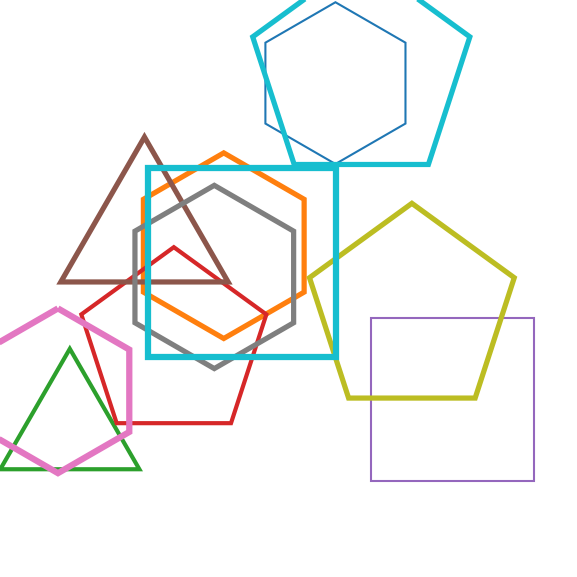[{"shape": "hexagon", "thickness": 1, "radius": 0.7, "center": [0.581, 0.855]}, {"shape": "hexagon", "thickness": 2.5, "radius": 0.8, "center": [0.387, 0.574]}, {"shape": "triangle", "thickness": 2, "radius": 0.7, "center": [0.121, 0.256]}, {"shape": "pentagon", "thickness": 2, "radius": 0.84, "center": [0.301, 0.403]}, {"shape": "square", "thickness": 1, "radius": 0.71, "center": [0.784, 0.307]}, {"shape": "triangle", "thickness": 2.5, "radius": 0.84, "center": [0.25, 0.595]}, {"shape": "hexagon", "thickness": 3, "radius": 0.71, "center": [0.1, 0.322]}, {"shape": "hexagon", "thickness": 2.5, "radius": 0.79, "center": [0.371, 0.52]}, {"shape": "pentagon", "thickness": 2.5, "radius": 0.93, "center": [0.713, 0.461]}, {"shape": "pentagon", "thickness": 2.5, "radius": 0.99, "center": [0.626, 0.874]}, {"shape": "square", "thickness": 3, "radius": 0.82, "center": [0.419, 0.545]}]